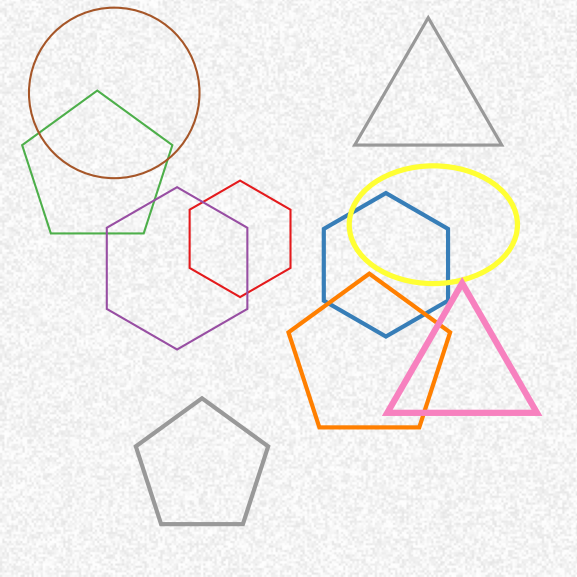[{"shape": "hexagon", "thickness": 1, "radius": 0.5, "center": [0.416, 0.586]}, {"shape": "hexagon", "thickness": 2, "radius": 0.62, "center": [0.668, 0.541]}, {"shape": "pentagon", "thickness": 1, "radius": 0.68, "center": [0.168, 0.706]}, {"shape": "hexagon", "thickness": 1, "radius": 0.7, "center": [0.307, 0.534]}, {"shape": "pentagon", "thickness": 2, "radius": 0.74, "center": [0.639, 0.378]}, {"shape": "oval", "thickness": 2.5, "radius": 0.73, "center": [0.75, 0.61]}, {"shape": "circle", "thickness": 1, "radius": 0.74, "center": [0.198, 0.838]}, {"shape": "triangle", "thickness": 3, "radius": 0.75, "center": [0.8, 0.359]}, {"shape": "pentagon", "thickness": 2, "radius": 0.6, "center": [0.35, 0.189]}, {"shape": "triangle", "thickness": 1.5, "radius": 0.74, "center": [0.742, 0.821]}]